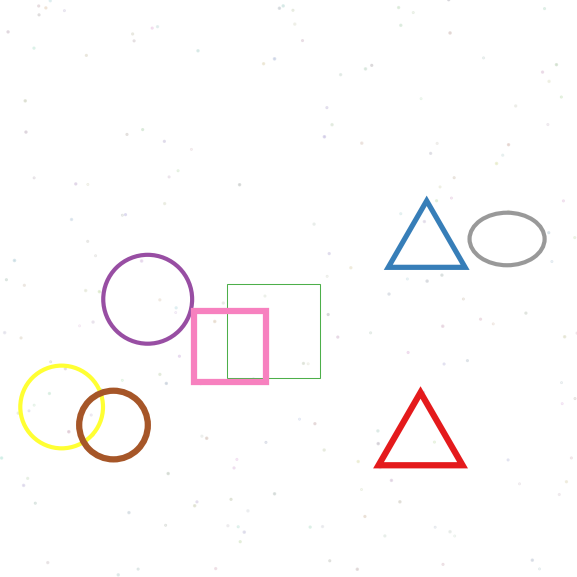[{"shape": "triangle", "thickness": 3, "radius": 0.42, "center": [0.728, 0.235]}, {"shape": "triangle", "thickness": 2.5, "radius": 0.38, "center": [0.739, 0.575]}, {"shape": "square", "thickness": 0.5, "radius": 0.41, "center": [0.474, 0.426]}, {"shape": "circle", "thickness": 2, "radius": 0.38, "center": [0.256, 0.481]}, {"shape": "circle", "thickness": 2, "radius": 0.36, "center": [0.107, 0.294]}, {"shape": "circle", "thickness": 3, "radius": 0.3, "center": [0.197, 0.263]}, {"shape": "square", "thickness": 3, "radius": 0.31, "center": [0.398, 0.399]}, {"shape": "oval", "thickness": 2, "radius": 0.33, "center": [0.878, 0.585]}]